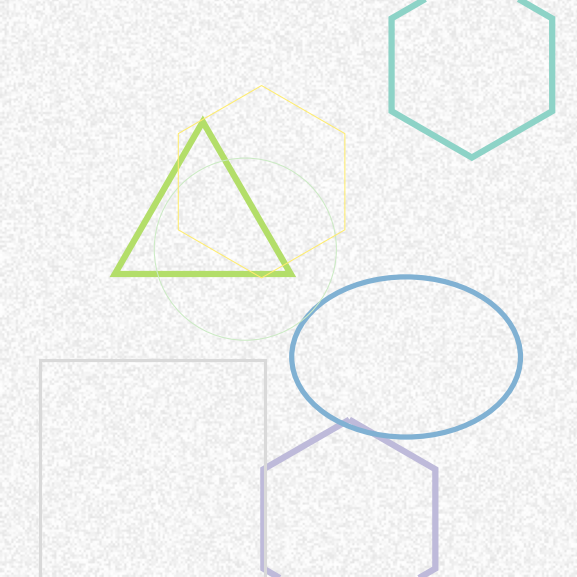[{"shape": "hexagon", "thickness": 3, "radius": 0.8, "center": [0.817, 0.887]}, {"shape": "hexagon", "thickness": 3, "radius": 0.86, "center": [0.605, 0.101]}, {"shape": "oval", "thickness": 2.5, "radius": 0.99, "center": [0.703, 0.381]}, {"shape": "triangle", "thickness": 3, "radius": 0.88, "center": [0.351, 0.613]}, {"shape": "square", "thickness": 1.5, "radius": 0.98, "center": [0.264, 0.18]}, {"shape": "circle", "thickness": 0.5, "radius": 0.79, "center": [0.425, 0.568]}, {"shape": "hexagon", "thickness": 0.5, "radius": 0.83, "center": [0.453, 0.684]}]